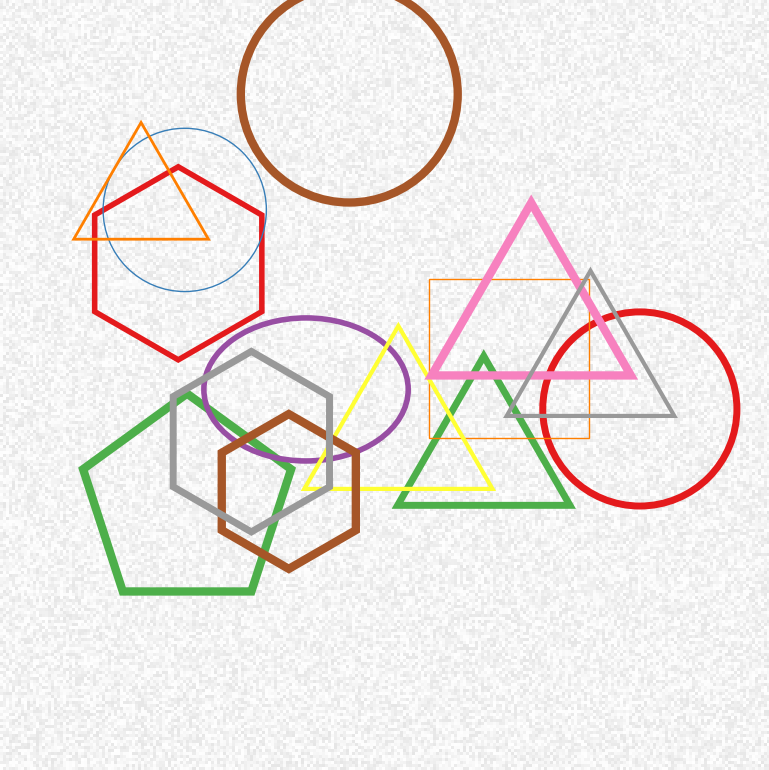[{"shape": "circle", "thickness": 2.5, "radius": 0.63, "center": [0.831, 0.469]}, {"shape": "hexagon", "thickness": 2, "radius": 0.63, "center": [0.232, 0.658]}, {"shape": "circle", "thickness": 0.5, "radius": 0.53, "center": [0.24, 0.727]}, {"shape": "triangle", "thickness": 2.5, "radius": 0.65, "center": [0.628, 0.408]}, {"shape": "pentagon", "thickness": 3, "radius": 0.71, "center": [0.243, 0.347]}, {"shape": "oval", "thickness": 2, "radius": 0.66, "center": [0.397, 0.494]}, {"shape": "square", "thickness": 0.5, "radius": 0.52, "center": [0.661, 0.535]}, {"shape": "triangle", "thickness": 1, "radius": 0.51, "center": [0.183, 0.74]}, {"shape": "triangle", "thickness": 1.5, "radius": 0.71, "center": [0.517, 0.436]}, {"shape": "circle", "thickness": 3, "radius": 0.7, "center": [0.454, 0.878]}, {"shape": "hexagon", "thickness": 3, "radius": 0.5, "center": [0.375, 0.362]}, {"shape": "triangle", "thickness": 3, "radius": 0.75, "center": [0.69, 0.587]}, {"shape": "hexagon", "thickness": 2.5, "radius": 0.59, "center": [0.326, 0.426]}, {"shape": "triangle", "thickness": 1.5, "radius": 0.63, "center": [0.767, 0.523]}]